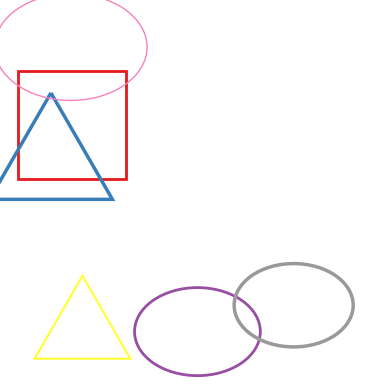[{"shape": "square", "thickness": 2, "radius": 0.7, "center": [0.188, 0.676]}, {"shape": "triangle", "thickness": 2.5, "radius": 0.92, "center": [0.132, 0.574]}, {"shape": "oval", "thickness": 2, "radius": 0.82, "center": [0.513, 0.139]}, {"shape": "triangle", "thickness": 1.5, "radius": 0.72, "center": [0.214, 0.14]}, {"shape": "oval", "thickness": 1, "radius": 0.99, "center": [0.184, 0.878]}, {"shape": "oval", "thickness": 2.5, "radius": 0.77, "center": [0.763, 0.207]}]